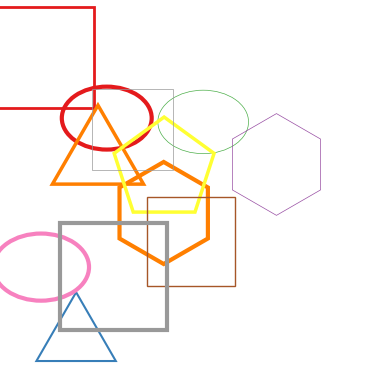[{"shape": "square", "thickness": 2, "radius": 0.66, "center": [0.111, 0.851]}, {"shape": "oval", "thickness": 3, "radius": 0.58, "center": [0.277, 0.693]}, {"shape": "triangle", "thickness": 1.5, "radius": 0.6, "center": [0.198, 0.122]}, {"shape": "oval", "thickness": 0.5, "radius": 0.59, "center": [0.528, 0.683]}, {"shape": "hexagon", "thickness": 0.5, "radius": 0.66, "center": [0.718, 0.573]}, {"shape": "hexagon", "thickness": 3, "radius": 0.66, "center": [0.425, 0.447]}, {"shape": "triangle", "thickness": 2.5, "radius": 0.68, "center": [0.254, 0.59]}, {"shape": "pentagon", "thickness": 2.5, "radius": 0.68, "center": [0.426, 0.56]}, {"shape": "square", "thickness": 1, "radius": 0.58, "center": [0.496, 0.373]}, {"shape": "oval", "thickness": 3, "radius": 0.62, "center": [0.107, 0.306]}, {"shape": "square", "thickness": 0.5, "radius": 0.53, "center": [0.344, 0.663]}, {"shape": "square", "thickness": 3, "radius": 0.7, "center": [0.294, 0.282]}]